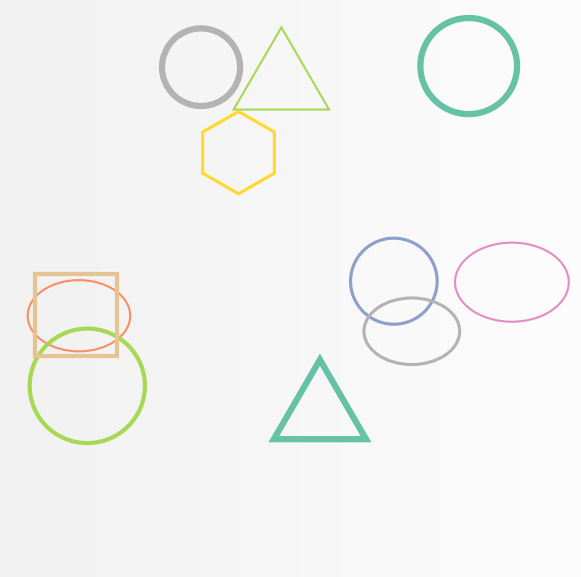[{"shape": "triangle", "thickness": 3, "radius": 0.46, "center": [0.55, 0.284]}, {"shape": "circle", "thickness": 3, "radius": 0.42, "center": [0.806, 0.885]}, {"shape": "oval", "thickness": 1, "radius": 0.44, "center": [0.136, 0.452]}, {"shape": "circle", "thickness": 1.5, "radius": 0.37, "center": [0.678, 0.512]}, {"shape": "oval", "thickness": 1, "radius": 0.49, "center": [0.881, 0.511]}, {"shape": "triangle", "thickness": 1, "radius": 0.47, "center": [0.484, 0.857]}, {"shape": "circle", "thickness": 2, "radius": 0.5, "center": [0.15, 0.331]}, {"shape": "hexagon", "thickness": 1.5, "radius": 0.36, "center": [0.41, 0.735]}, {"shape": "square", "thickness": 2, "radius": 0.35, "center": [0.13, 0.453]}, {"shape": "circle", "thickness": 3, "radius": 0.34, "center": [0.346, 0.883]}, {"shape": "oval", "thickness": 1.5, "radius": 0.41, "center": [0.708, 0.426]}]